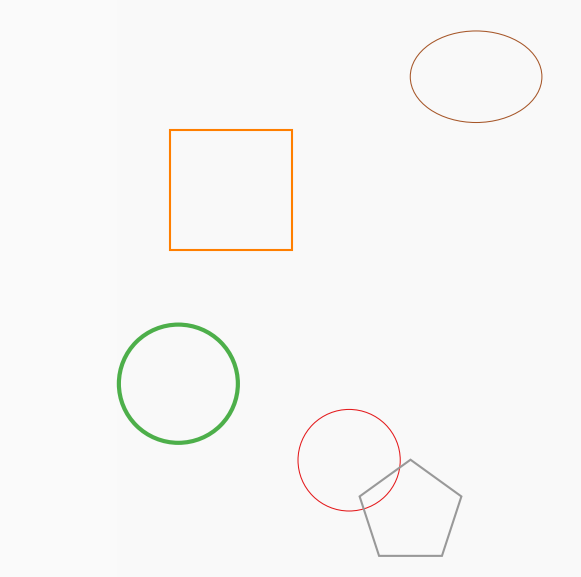[{"shape": "circle", "thickness": 0.5, "radius": 0.44, "center": [0.601, 0.202]}, {"shape": "circle", "thickness": 2, "radius": 0.51, "center": [0.307, 0.335]}, {"shape": "square", "thickness": 1, "radius": 0.52, "center": [0.397, 0.67]}, {"shape": "oval", "thickness": 0.5, "radius": 0.57, "center": [0.819, 0.866]}, {"shape": "pentagon", "thickness": 1, "radius": 0.46, "center": [0.706, 0.111]}]